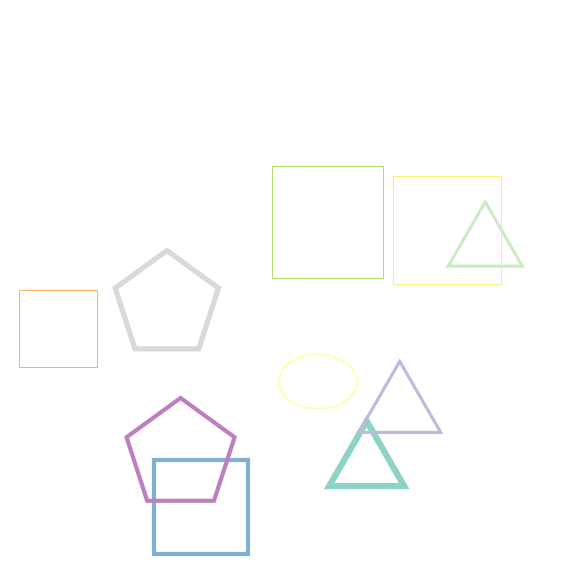[{"shape": "triangle", "thickness": 3, "radius": 0.38, "center": [0.635, 0.195]}, {"shape": "oval", "thickness": 1, "radius": 0.34, "center": [0.55, 0.338]}, {"shape": "triangle", "thickness": 1.5, "radius": 0.41, "center": [0.692, 0.291]}, {"shape": "square", "thickness": 2, "radius": 0.41, "center": [0.348, 0.121]}, {"shape": "square", "thickness": 0.5, "radius": 0.34, "center": [0.1, 0.43]}, {"shape": "square", "thickness": 0.5, "radius": 0.48, "center": [0.567, 0.615]}, {"shape": "pentagon", "thickness": 2.5, "radius": 0.47, "center": [0.289, 0.471]}, {"shape": "pentagon", "thickness": 2, "radius": 0.49, "center": [0.313, 0.212]}, {"shape": "triangle", "thickness": 1.5, "radius": 0.37, "center": [0.84, 0.575]}, {"shape": "square", "thickness": 0.5, "radius": 0.47, "center": [0.775, 0.601]}]